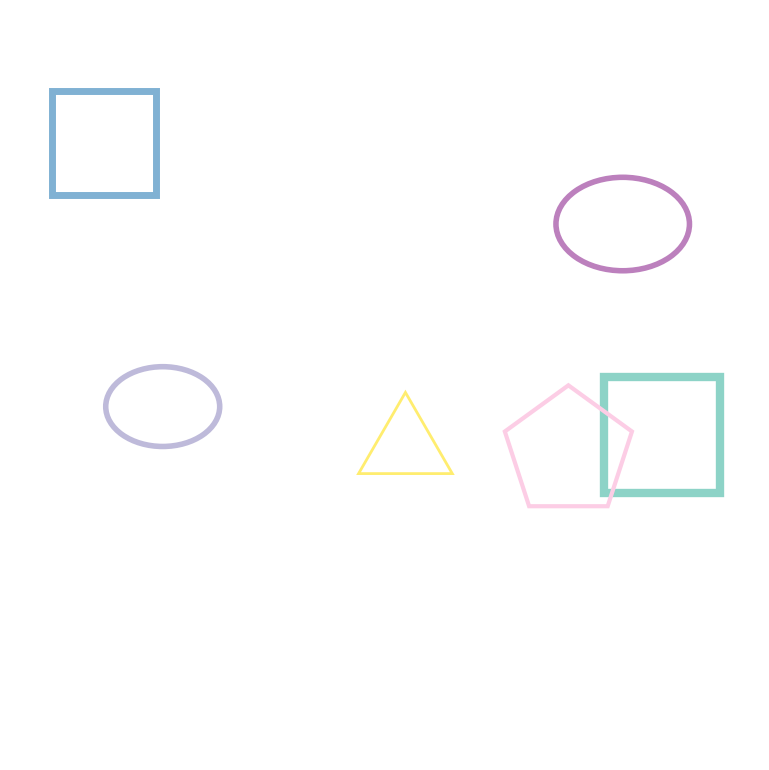[{"shape": "square", "thickness": 3, "radius": 0.38, "center": [0.86, 0.435]}, {"shape": "oval", "thickness": 2, "radius": 0.37, "center": [0.211, 0.472]}, {"shape": "square", "thickness": 2.5, "radius": 0.34, "center": [0.136, 0.815]}, {"shape": "pentagon", "thickness": 1.5, "radius": 0.43, "center": [0.738, 0.413]}, {"shape": "oval", "thickness": 2, "radius": 0.43, "center": [0.809, 0.709]}, {"shape": "triangle", "thickness": 1, "radius": 0.35, "center": [0.527, 0.42]}]